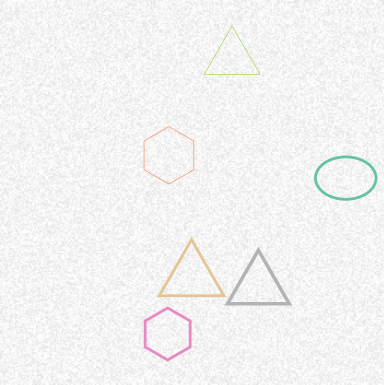[{"shape": "oval", "thickness": 2, "radius": 0.39, "center": [0.898, 0.537]}, {"shape": "hexagon", "thickness": 0.5, "radius": 0.37, "center": [0.439, 0.597]}, {"shape": "hexagon", "thickness": 2, "radius": 0.34, "center": [0.435, 0.133]}, {"shape": "triangle", "thickness": 0.5, "radius": 0.42, "center": [0.603, 0.849]}, {"shape": "triangle", "thickness": 2, "radius": 0.48, "center": [0.498, 0.28]}, {"shape": "triangle", "thickness": 2.5, "radius": 0.46, "center": [0.671, 0.257]}]